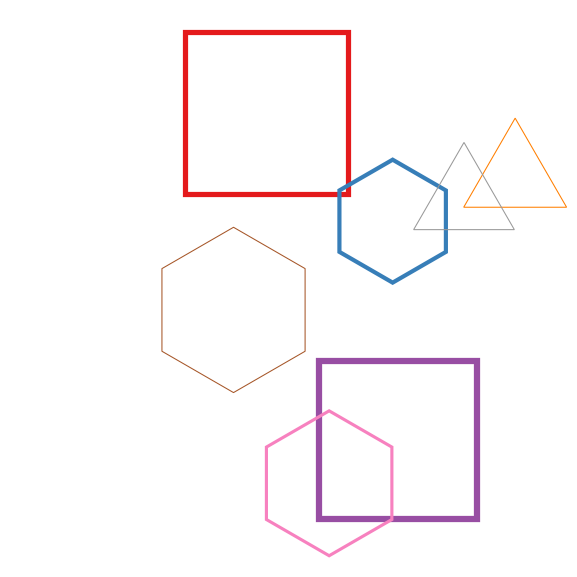[{"shape": "square", "thickness": 2.5, "radius": 0.7, "center": [0.462, 0.803]}, {"shape": "hexagon", "thickness": 2, "radius": 0.53, "center": [0.68, 0.616]}, {"shape": "square", "thickness": 3, "radius": 0.68, "center": [0.689, 0.237]}, {"shape": "triangle", "thickness": 0.5, "radius": 0.51, "center": [0.892, 0.692]}, {"shape": "hexagon", "thickness": 0.5, "radius": 0.72, "center": [0.404, 0.462]}, {"shape": "hexagon", "thickness": 1.5, "radius": 0.63, "center": [0.57, 0.162]}, {"shape": "triangle", "thickness": 0.5, "radius": 0.5, "center": [0.803, 0.652]}]